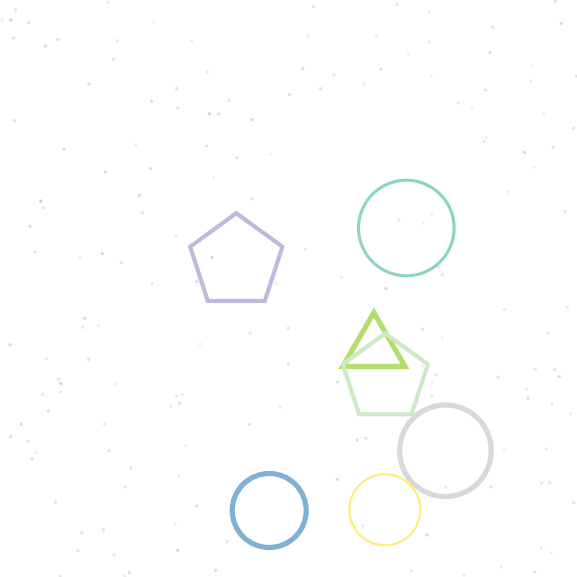[{"shape": "circle", "thickness": 1.5, "radius": 0.41, "center": [0.704, 0.604]}, {"shape": "pentagon", "thickness": 2, "radius": 0.42, "center": [0.409, 0.546]}, {"shape": "circle", "thickness": 2.5, "radius": 0.32, "center": [0.466, 0.115]}, {"shape": "triangle", "thickness": 2.5, "radius": 0.31, "center": [0.647, 0.396]}, {"shape": "circle", "thickness": 2.5, "radius": 0.4, "center": [0.771, 0.219]}, {"shape": "pentagon", "thickness": 2, "radius": 0.39, "center": [0.667, 0.344]}, {"shape": "circle", "thickness": 1, "radius": 0.31, "center": [0.666, 0.116]}]